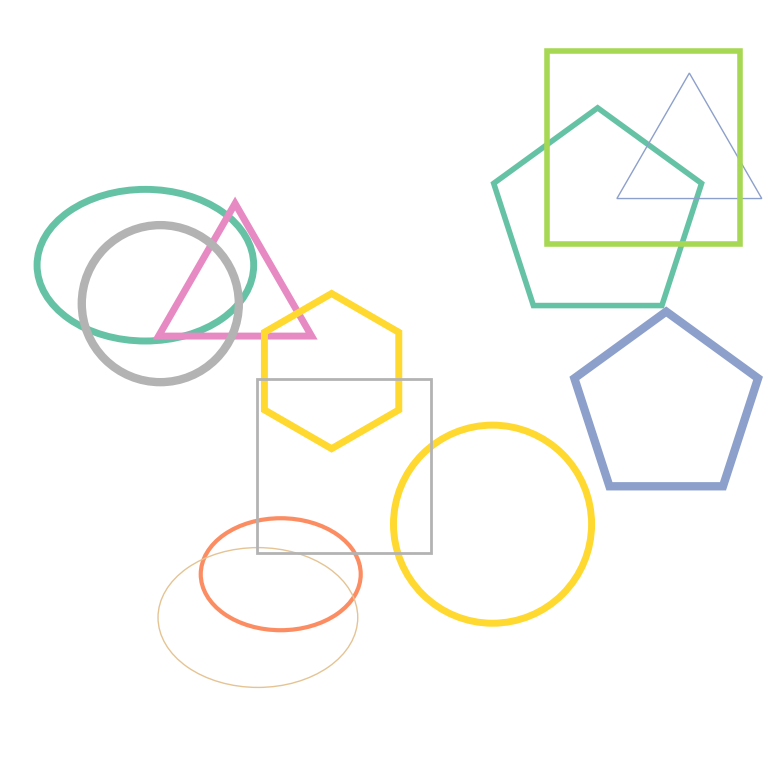[{"shape": "pentagon", "thickness": 2, "radius": 0.71, "center": [0.776, 0.718]}, {"shape": "oval", "thickness": 2.5, "radius": 0.7, "center": [0.189, 0.656]}, {"shape": "oval", "thickness": 1.5, "radius": 0.52, "center": [0.365, 0.254]}, {"shape": "triangle", "thickness": 0.5, "radius": 0.54, "center": [0.895, 0.796]}, {"shape": "pentagon", "thickness": 3, "radius": 0.63, "center": [0.865, 0.47]}, {"shape": "triangle", "thickness": 2.5, "radius": 0.57, "center": [0.305, 0.621]}, {"shape": "square", "thickness": 2, "radius": 0.63, "center": [0.836, 0.808]}, {"shape": "hexagon", "thickness": 2.5, "radius": 0.5, "center": [0.431, 0.518]}, {"shape": "circle", "thickness": 2.5, "radius": 0.64, "center": [0.64, 0.319]}, {"shape": "oval", "thickness": 0.5, "radius": 0.65, "center": [0.335, 0.198]}, {"shape": "square", "thickness": 1, "radius": 0.56, "center": [0.447, 0.395]}, {"shape": "circle", "thickness": 3, "radius": 0.51, "center": [0.208, 0.606]}]